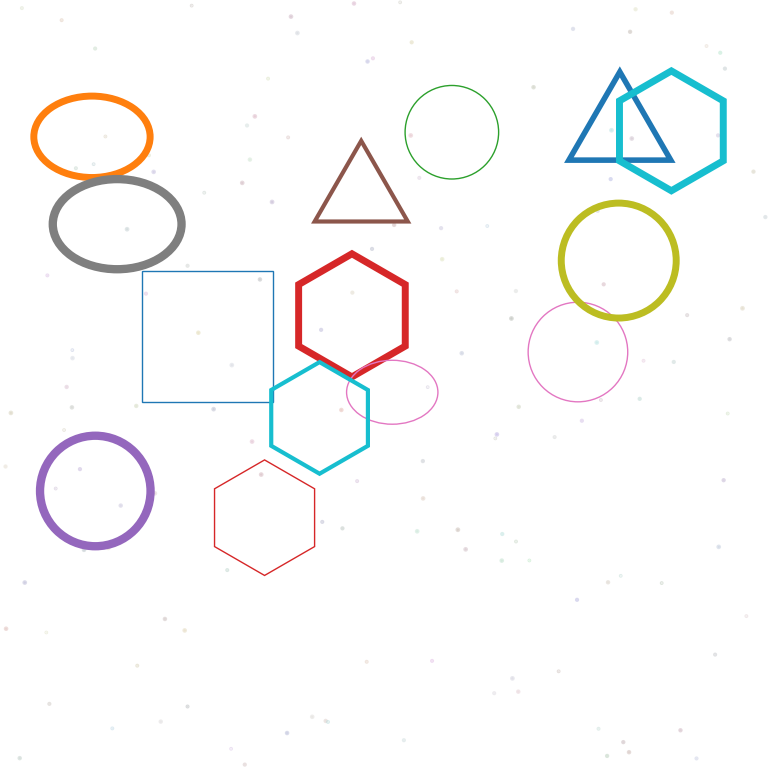[{"shape": "triangle", "thickness": 2, "radius": 0.38, "center": [0.805, 0.83]}, {"shape": "square", "thickness": 0.5, "radius": 0.43, "center": [0.27, 0.563]}, {"shape": "oval", "thickness": 2.5, "radius": 0.38, "center": [0.119, 0.822]}, {"shape": "circle", "thickness": 0.5, "radius": 0.3, "center": [0.587, 0.828]}, {"shape": "hexagon", "thickness": 2.5, "radius": 0.4, "center": [0.457, 0.59]}, {"shape": "hexagon", "thickness": 0.5, "radius": 0.38, "center": [0.344, 0.328]}, {"shape": "circle", "thickness": 3, "radius": 0.36, "center": [0.124, 0.362]}, {"shape": "triangle", "thickness": 1.5, "radius": 0.35, "center": [0.469, 0.747]}, {"shape": "oval", "thickness": 0.5, "radius": 0.3, "center": [0.509, 0.491]}, {"shape": "circle", "thickness": 0.5, "radius": 0.32, "center": [0.751, 0.543]}, {"shape": "oval", "thickness": 3, "radius": 0.42, "center": [0.152, 0.709]}, {"shape": "circle", "thickness": 2.5, "radius": 0.37, "center": [0.804, 0.662]}, {"shape": "hexagon", "thickness": 2.5, "radius": 0.39, "center": [0.872, 0.83]}, {"shape": "hexagon", "thickness": 1.5, "radius": 0.36, "center": [0.415, 0.457]}]